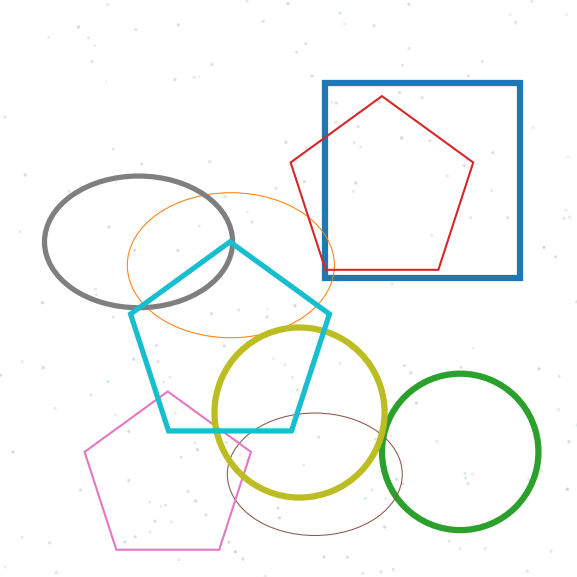[{"shape": "square", "thickness": 3, "radius": 0.84, "center": [0.731, 0.687]}, {"shape": "oval", "thickness": 0.5, "radius": 0.9, "center": [0.4, 0.54]}, {"shape": "circle", "thickness": 3, "radius": 0.68, "center": [0.797, 0.217]}, {"shape": "pentagon", "thickness": 1, "radius": 0.83, "center": [0.661, 0.666]}, {"shape": "oval", "thickness": 0.5, "radius": 0.76, "center": [0.545, 0.178]}, {"shape": "pentagon", "thickness": 1, "radius": 0.76, "center": [0.291, 0.17]}, {"shape": "oval", "thickness": 2.5, "radius": 0.81, "center": [0.24, 0.58]}, {"shape": "circle", "thickness": 3, "radius": 0.74, "center": [0.519, 0.285]}, {"shape": "pentagon", "thickness": 2.5, "radius": 0.91, "center": [0.398, 0.399]}]